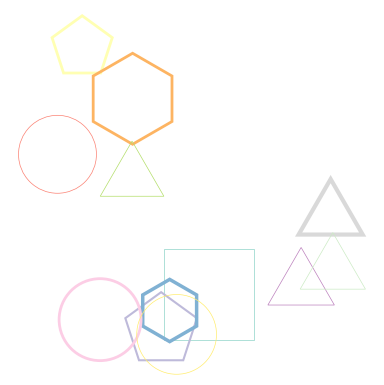[{"shape": "square", "thickness": 0.5, "radius": 0.59, "center": [0.543, 0.235]}, {"shape": "pentagon", "thickness": 2, "radius": 0.41, "center": [0.213, 0.877]}, {"shape": "pentagon", "thickness": 1.5, "radius": 0.49, "center": [0.418, 0.143]}, {"shape": "circle", "thickness": 0.5, "radius": 0.51, "center": [0.149, 0.599]}, {"shape": "hexagon", "thickness": 2.5, "radius": 0.4, "center": [0.441, 0.194]}, {"shape": "hexagon", "thickness": 2, "radius": 0.59, "center": [0.344, 0.743]}, {"shape": "triangle", "thickness": 0.5, "radius": 0.48, "center": [0.343, 0.538]}, {"shape": "circle", "thickness": 2, "radius": 0.53, "center": [0.26, 0.17]}, {"shape": "triangle", "thickness": 3, "radius": 0.48, "center": [0.859, 0.439]}, {"shape": "triangle", "thickness": 0.5, "radius": 0.5, "center": [0.782, 0.258]}, {"shape": "triangle", "thickness": 0.5, "radius": 0.49, "center": [0.864, 0.298]}, {"shape": "circle", "thickness": 0.5, "radius": 0.52, "center": [0.459, 0.131]}]